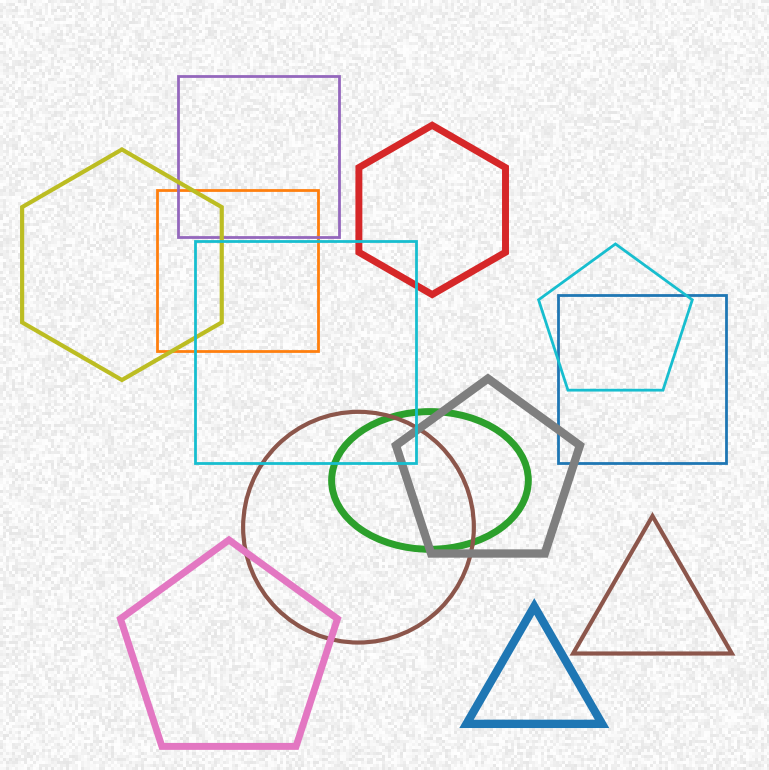[{"shape": "triangle", "thickness": 3, "radius": 0.51, "center": [0.694, 0.111]}, {"shape": "square", "thickness": 1, "radius": 0.54, "center": [0.834, 0.508]}, {"shape": "square", "thickness": 1, "radius": 0.52, "center": [0.309, 0.648]}, {"shape": "oval", "thickness": 2.5, "radius": 0.64, "center": [0.558, 0.376]}, {"shape": "hexagon", "thickness": 2.5, "radius": 0.55, "center": [0.561, 0.727]}, {"shape": "square", "thickness": 1, "radius": 0.52, "center": [0.336, 0.797]}, {"shape": "circle", "thickness": 1.5, "radius": 0.75, "center": [0.466, 0.315]}, {"shape": "triangle", "thickness": 1.5, "radius": 0.6, "center": [0.847, 0.211]}, {"shape": "pentagon", "thickness": 2.5, "radius": 0.74, "center": [0.297, 0.151]}, {"shape": "pentagon", "thickness": 3, "radius": 0.63, "center": [0.634, 0.383]}, {"shape": "hexagon", "thickness": 1.5, "radius": 0.75, "center": [0.158, 0.656]}, {"shape": "square", "thickness": 1, "radius": 0.72, "center": [0.397, 0.543]}, {"shape": "pentagon", "thickness": 1, "radius": 0.52, "center": [0.799, 0.578]}]